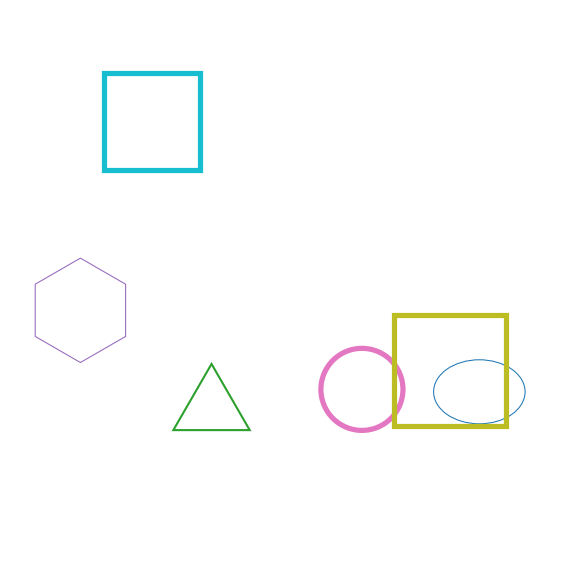[{"shape": "oval", "thickness": 0.5, "radius": 0.4, "center": [0.83, 0.321]}, {"shape": "triangle", "thickness": 1, "radius": 0.38, "center": [0.366, 0.293]}, {"shape": "hexagon", "thickness": 0.5, "radius": 0.45, "center": [0.139, 0.462]}, {"shape": "circle", "thickness": 2.5, "radius": 0.36, "center": [0.627, 0.325]}, {"shape": "square", "thickness": 2.5, "radius": 0.48, "center": [0.779, 0.357]}, {"shape": "square", "thickness": 2.5, "radius": 0.42, "center": [0.263, 0.788]}]